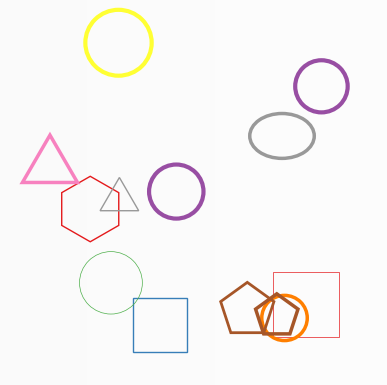[{"shape": "hexagon", "thickness": 1, "radius": 0.42, "center": [0.233, 0.457]}, {"shape": "square", "thickness": 0.5, "radius": 0.43, "center": [0.791, 0.209]}, {"shape": "square", "thickness": 1, "radius": 0.35, "center": [0.414, 0.155]}, {"shape": "circle", "thickness": 0.5, "radius": 0.41, "center": [0.286, 0.265]}, {"shape": "circle", "thickness": 3, "radius": 0.34, "center": [0.83, 0.776]}, {"shape": "circle", "thickness": 3, "radius": 0.35, "center": [0.455, 0.502]}, {"shape": "circle", "thickness": 2.5, "radius": 0.29, "center": [0.734, 0.174]}, {"shape": "circle", "thickness": 3, "radius": 0.43, "center": [0.306, 0.889]}, {"shape": "pentagon", "thickness": 2.5, "radius": 0.29, "center": [0.714, 0.179]}, {"shape": "pentagon", "thickness": 2, "radius": 0.36, "center": [0.638, 0.194]}, {"shape": "triangle", "thickness": 2.5, "radius": 0.41, "center": [0.129, 0.567]}, {"shape": "oval", "thickness": 2.5, "radius": 0.42, "center": [0.728, 0.647]}, {"shape": "triangle", "thickness": 1, "radius": 0.29, "center": [0.308, 0.481]}]